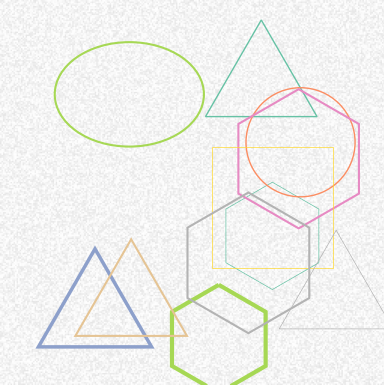[{"shape": "hexagon", "thickness": 0.5, "radius": 0.7, "center": [0.707, 0.387]}, {"shape": "triangle", "thickness": 1, "radius": 0.84, "center": [0.679, 0.781]}, {"shape": "circle", "thickness": 1, "radius": 0.71, "center": [0.781, 0.63]}, {"shape": "triangle", "thickness": 2.5, "radius": 0.85, "center": [0.247, 0.184]}, {"shape": "hexagon", "thickness": 1.5, "radius": 0.9, "center": [0.776, 0.588]}, {"shape": "oval", "thickness": 1.5, "radius": 0.97, "center": [0.336, 0.755]}, {"shape": "hexagon", "thickness": 3, "radius": 0.7, "center": [0.568, 0.12]}, {"shape": "square", "thickness": 0.5, "radius": 0.79, "center": [0.707, 0.462]}, {"shape": "triangle", "thickness": 1.5, "radius": 0.84, "center": [0.341, 0.211]}, {"shape": "hexagon", "thickness": 1.5, "radius": 0.91, "center": [0.645, 0.317]}, {"shape": "triangle", "thickness": 0.5, "radius": 0.85, "center": [0.873, 0.231]}]